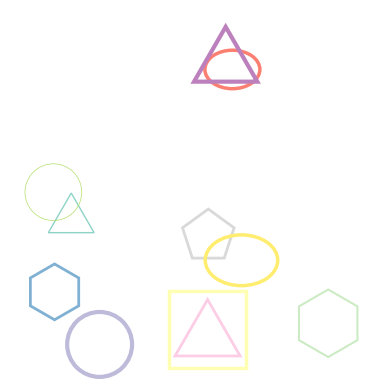[{"shape": "triangle", "thickness": 1, "radius": 0.34, "center": [0.185, 0.43]}, {"shape": "square", "thickness": 2.5, "radius": 0.5, "center": [0.539, 0.144]}, {"shape": "circle", "thickness": 3, "radius": 0.42, "center": [0.259, 0.105]}, {"shape": "oval", "thickness": 2.5, "radius": 0.36, "center": [0.604, 0.82]}, {"shape": "hexagon", "thickness": 2, "radius": 0.36, "center": [0.142, 0.242]}, {"shape": "circle", "thickness": 0.5, "radius": 0.37, "center": [0.139, 0.501]}, {"shape": "triangle", "thickness": 2, "radius": 0.49, "center": [0.539, 0.124]}, {"shape": "pentagon", "thickness": 2, "radius": 0.35, "center": [0.541, 0.387]}, {"shape": "triangle", "thickness": 3, "radius": 0.47, "center": [0.586, 0.835]}, {"shape": "hexagon", "thickness": 1.5, "radius": 0.44, "center": [0.852, 0.16]}, {"shape": "oval", "thickness": 2.5, "radius": 0.47, "center": [0.627, 0.324]}]